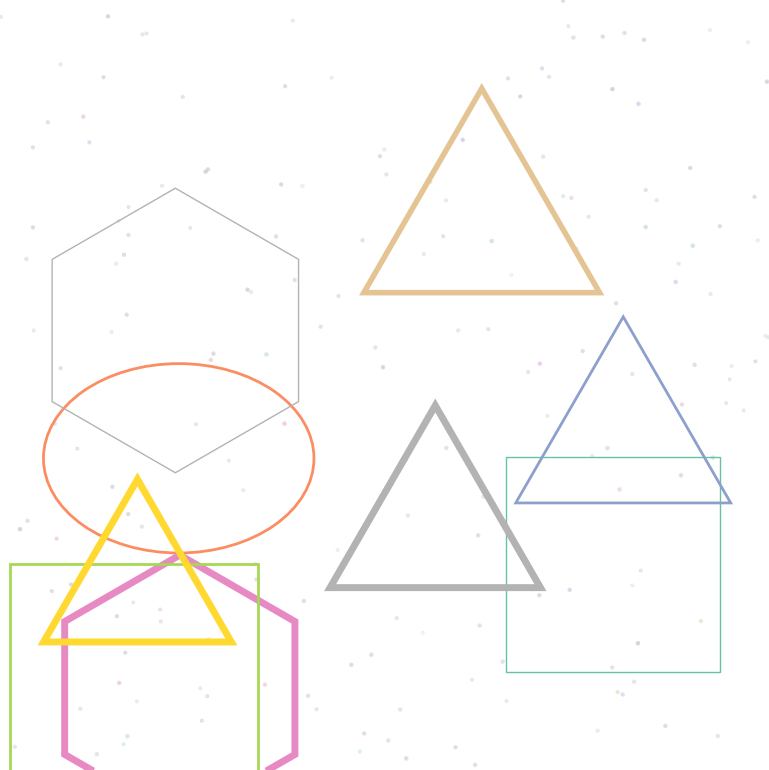[{"shape": "square", "thickness": 0.5, "radius": 0.7, "center": [0.796, 0.266]}, {"shape": "oval", "thickness": 1, "radius": 0.88, "center": [0.232, 0.405]}, {"shape": "triangle", "thickness": 1, "radius": 0.81, "center": [0.809, 0.427]}, {"shape": "hexagon", "thickness": 2.5, "radius": 0.86, "center": [0.234, 0.107]}, {"shape": "square", "thickness": 1, "radius": 0.81, "center": [0.174, 0.106]}, {"shape": "triangle", "thickness": 2.5, "radius": 0.7, "center": [0.179, 0.237]}, {"shape": "triangle", "thickness": 2, "radius": 0.88, "center": [0.626, 0.708]}, {"shape": "triangle", "thickness": 2.5, "radius": 0.79, "center": [0.565, 0.316]}, {"shape": "hexagon", "thickness": 0.5, "radius": 0.92, "center": [0.228, 0.571]}]